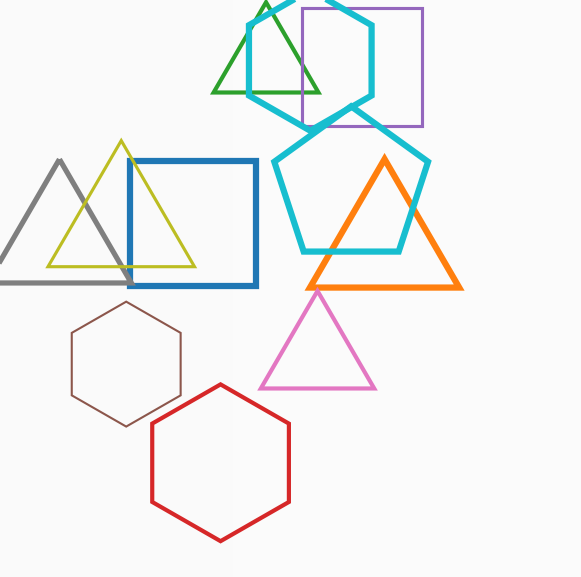[{"shape": "square", "thickness": 3, "radius": 0.54, "center": [0.332, 0.612]}, {"shape": "triangle", "thickness": 3, "radius": 0.74, "center": [0.662, 0.575]}, {"shape": "triangle", "thickness": 2, "radius": 0.52, "center": [0.458, 0.891]}, {"shape": "hexagon", "thickness": 2, "radius": 0.68, "center": [0.379, 0.198]}, {"shape": "square", "thickness": 1.5, "radius": 0.51, "center": [0.623, 0.883]}, {"shape": "hexagon", "thickness": 1, "radius": 0.54, "center": [0.217, 0.369]}, {"shape": "triangle", "thickness": 2, "radius": 0.56, "center": [0.546, 0.383]}, {"shape": "triangle", "thickness": 2.5, "radius": 0.71, "center": [0.102, 0.581]}, {"shape": "triangle", "thickness": 1.5, "radius": 0.73, "center": [0.209, 0.61]}, {"shape": "pentagon", "thickness": 3, "radius": 0.7, "center": [0.604, 0.676]}, {"shape": "hexagon", "thickness": 3, "radius": 0.61, "center": [0.534, 0.895]}]